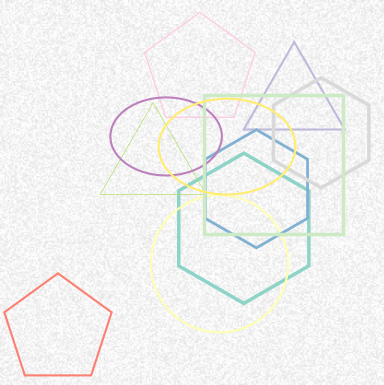[{"shape": "hexagon", "thickness": 2.5, "radius": 0.98, "center": [0.633, 0.407]}, {"shape": "circle", "thickness": 1.5, "radius": 0.89, "center": [0.57, 0.315]}, {"shape": "triangle", "thickness": 1.5, "radius": 0.76, "center": [0.764, 0.739]}, {"shape": "pentagon", "thickness": 1.5, "radius": 0.73, "center": [0.151, 0.144]}, {"shape": "hexagon", "thickness": 2, "radius": 0.77, "center": [0.666, 0.51]}, {"shape": "triangle", "thickness": 0.5, "radius": 0.79, "center": [0.398, 0.574]}, {"shape": "pentagon", "thickness": 1, "radius": 0.75, "center": [0.519, 0.817]}, {"shape": "hexagon", "thickness": 2.5, "radius": 0.72, "center": [0.834, 0.655]}, {"shape": "oval", "thickness": 1.5, "radius": 0.72, "center": [0.431, 0.646]}, {"shape": "square", "thickness": 2.5, "radius": 0.9, "center": [0.711, 0.573]}, {"shape": "oval", "thickness": 1.5, "radius": 0.89, "center": [0.59, 0.619]}]